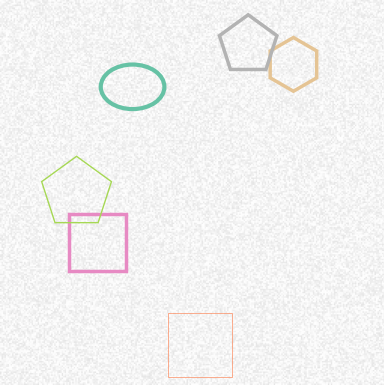[{"shape": "oval", "thickness": 3, "radius": 0.41, "center": [0.344, 0.774]}, {"shape": "square", "thickness": 0.5, "radius": 0.42, "center": [0.52, 0.104]}, {"shape": "square", "thickness": 2.5, "radius": 0.37, "center": [0.254, 0.37]}, {"shape": "pentagon", "thickness": 1, "radius": 0.48, "center": [0.199, 0.499]}, {"shape": "hexagon", "thickness": 2.5, "radius": 0.35, "center": [0.762, 0.833]}, {"shape": "pentagon", "thickness": 2.5, "radius": 0.39, "center": [0.645, 0.883]}]